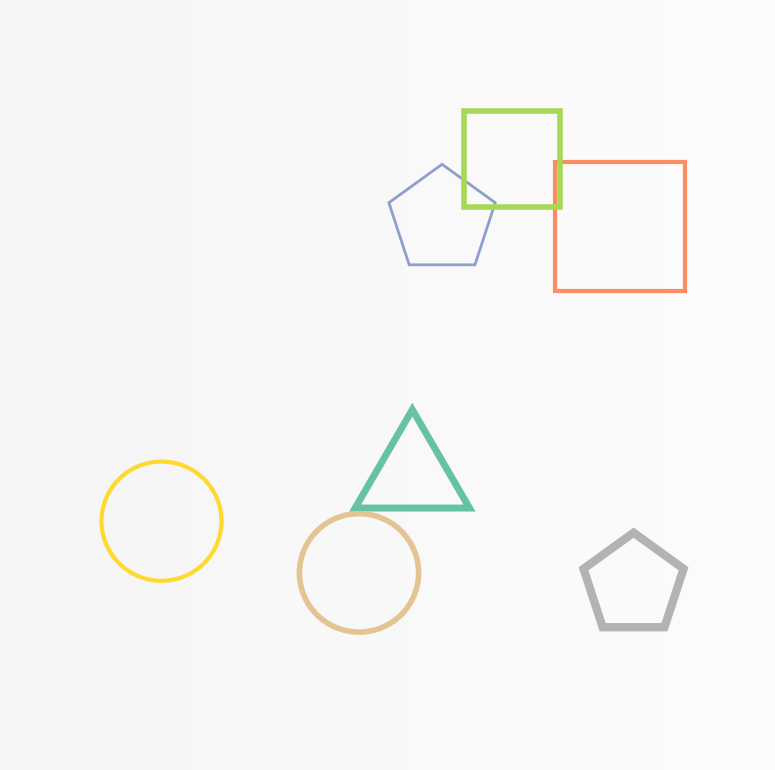[{"shape": "triangle", "thickness": 2.5, "radius": 0.43, "center": [0.532, 0.383]}, {"shape": "square", "thickness": 1.5, "radius": 0.42, "center": [0.8, 0.706]}, {"shape": "pentagon", "thickness": 1, "radius": 0.36, "center": [0.57, 0.714]}, {"shape": "square", "thickness": 2, "radius": 0.31, "center": [0.661, 0.794]}, {"shape": "circle", "thickness": 1.5, "radius": 0.39, "center": [0.208, 0.323]}, {"shape": "circle", "thickness": 2, "radius": 0.38, "center": [0.463, 0.256]}, {"shape": "pentagon", "thickness": 3, "radius": 0.34, "center": [0.817, 0.24]}]